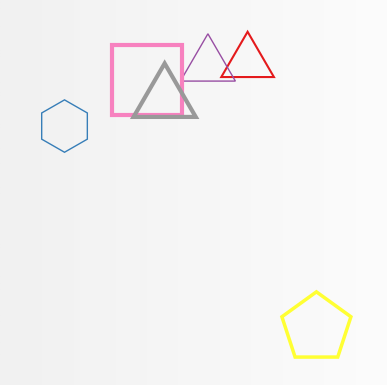[{"shape": "triangle", "thickness": 1.5, "radius": 0.39, "center": [0.639, 0.839]}, {"shape": "hexagon", "thickness": 1, "radius": 0.34, "center": [0.166, 0.673]}, {"shape": "triangle", "thickness": 1, "radius": 0.41, "center": [0.537, 0.83]}, {"shape": "pentagon", "thickness": 2.5, "radius": 0.47, "center": [0.817, 0.148]}, {"shape": "square", "thickness": 3, "radius": 0.46, "center": [0.379, 0.791]}, {"shape": "triangle", "thickness": 3, "radius": 0.46, "center": [0.425, 0.743]}]